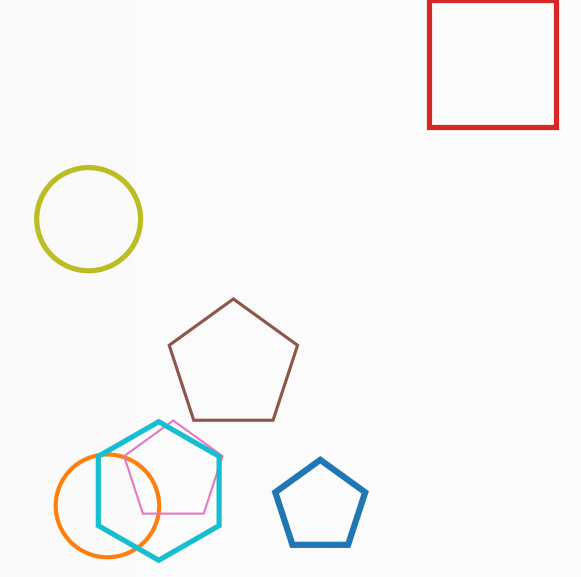[{"shape": "pentagon", "thickness": 3, "radius": 0.41, "center": [0.551, 0.121]}, {"shape": "circle", "thickness": 2, "radius": 0.44, "center": [0.185, 0.123]}, {"shape": "square", "thickness": 2.5, "radius": 0.55, "center": [0.847, 0.89]}, {"shape": "pentagon", "thickness": 1.5, "radius": 0.58, "center": [0.402, 0.365]}, {"shape": "pentagon", "thickness": 1, "radius": 0.45, "center": [0.298, 0.182]}, {"shape": "circle", "thickness": 2.5, "radius": 0.45, "center": [0.153, 0.62]}, {"shape": "hexagon", "thickness": 2.5, "radius": 0.6, "center": [0.273, 0.149]}]